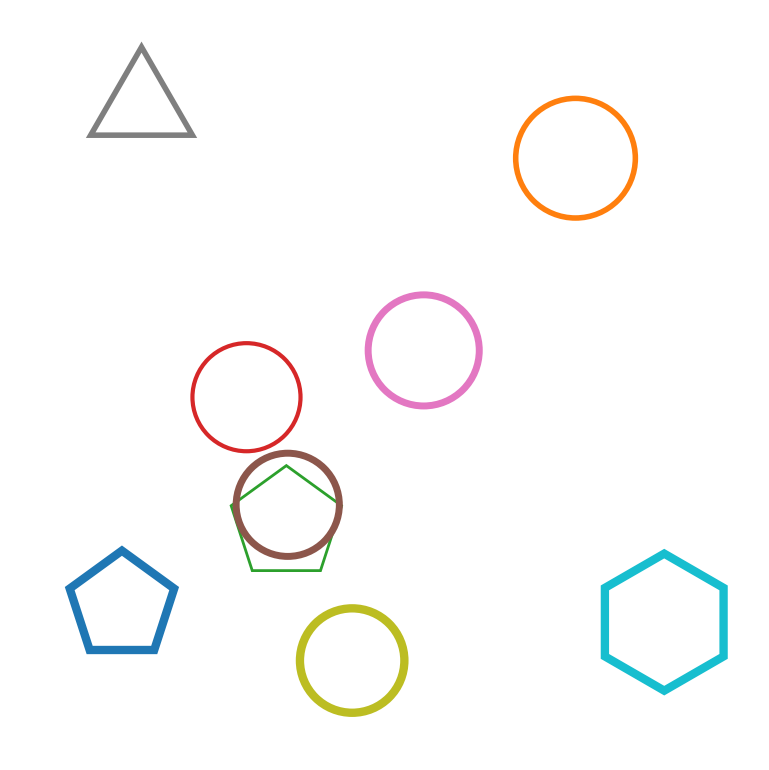[{"shape": "pentagon", "thickness": 3, "radius": 0.36, "center": [0.158, 0.214]}, {"shape": "circle", "thickness": 2, "radius": 0.39, "center": [0.747, 0.795]}, {"shape": "pentagon", "thickness": 1, "radius": 0.38, "center": [0.372, 0.32]}, {"shape": "circle", "thickness": 1.5, "radius": 0.35, "center": [0.32, 0.484]}, {"shape": "circle", "thickness": 2.5, "radius": 0.34, "center": [0.374, 0.344]}, {"shape": "circle", "thickness": 2.5, "radius": 0.36, "center": [0.55, 0.545]}, {"shape": "triangle", "thickness": 2, "radius": 0.38, "center": [0.184, 0.863]}, {"shape": "circle", "thickness": 3, "radius": 0.34, "center": [0.457, 0.142]}, {"shape": "hexagon", "thickness": 3, "radius": 0.44, "center": [0.863, 0.192]}]